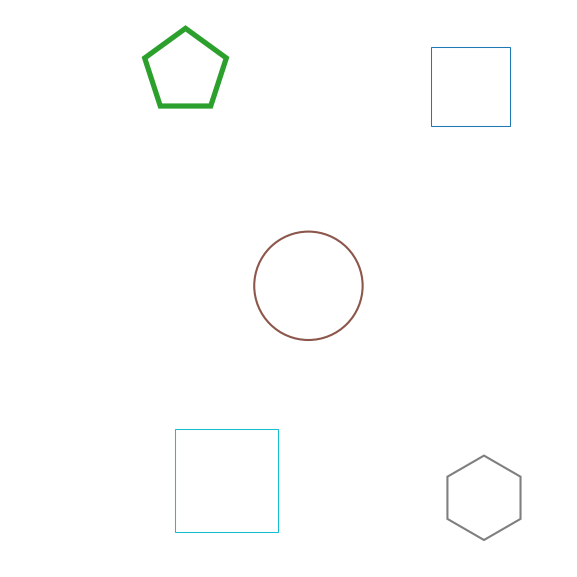[{"shape": "square", "thickness": 0.5, "radius": 0.34, "center": [0.815, 0.85]}, {"shape": "pentagon", "thickness": 2.5, "radius": 0.37, "center": [0.321, 0.876]}, {"shape": "circle", "thickness": 1, "radius": 0.47, "center": [0.534, 0.504]}, {"shape": "hexagon", "thickness": 1, "radius": 0.37, "center": [0.838, 0.137]}, {"shape": "square", "thickness": 0.5, "radius": 0.44, "center": [0.392, 0.167]}]